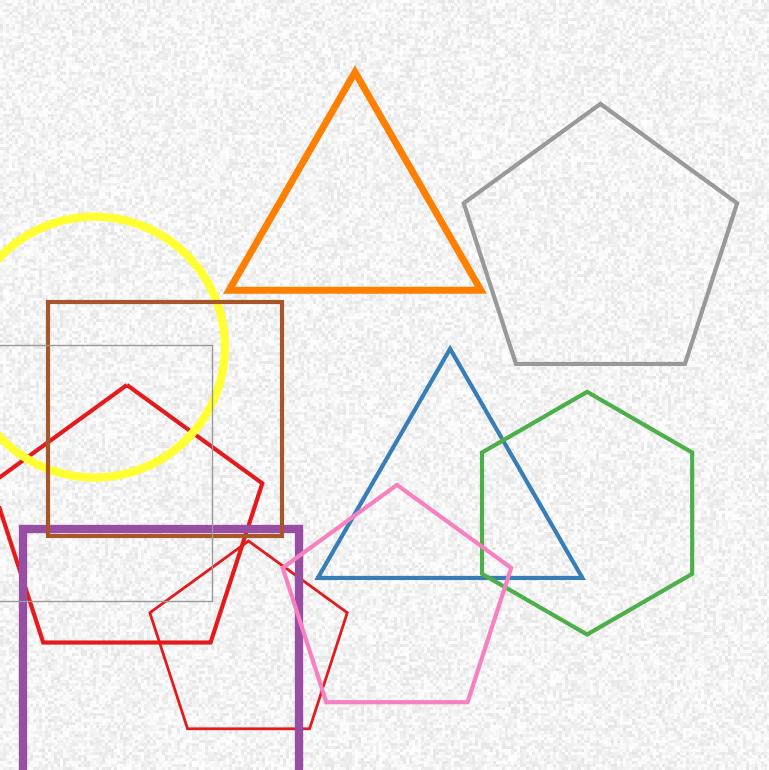[{"shape": "pentagon", "thickness": 1, "radius": 0.67, "center": [0.323, 0.163]}, {"shape": "pentagon", "thickness": 1.5, "radius": 0.92, "center": [0.165, 0.315]}, {"shape": "triangle", "thickness": 1.5, "radius": 0.99, "center": [0.585, 0.349]}, {"shape": "hexagon", "thickness": 1.5, "radius": 0.79, "center": [0.762, 0.334]}, {"shape": "square", "thickness": 3, "radius": 0.9, "center": [0.21, 0.134]}, {"shape": "triangle", "thickness": 2.5, "radius": 0.94, "center": [0.461, 0.717]}, {"shape": "circle", "thickness": 3, "radius": 0.85, "center": [0.123, 0.549]}, {"shape": "square", "thickness": 1.5, "radius": 0.76, "center": [0.215, 0.456]}, {"shape": "pentagon", "thickness": 1.5, "radius": 0.78, "center": [0.516, 0.214]}, {"shape": "square", "thickness": 0.5, "radius": 0.83, "center": [0.11, 0.386]}, {"shape": "pentagon", "thickness": 1.5, "radius": 0.93, "center": [0.78, 0.678]}]